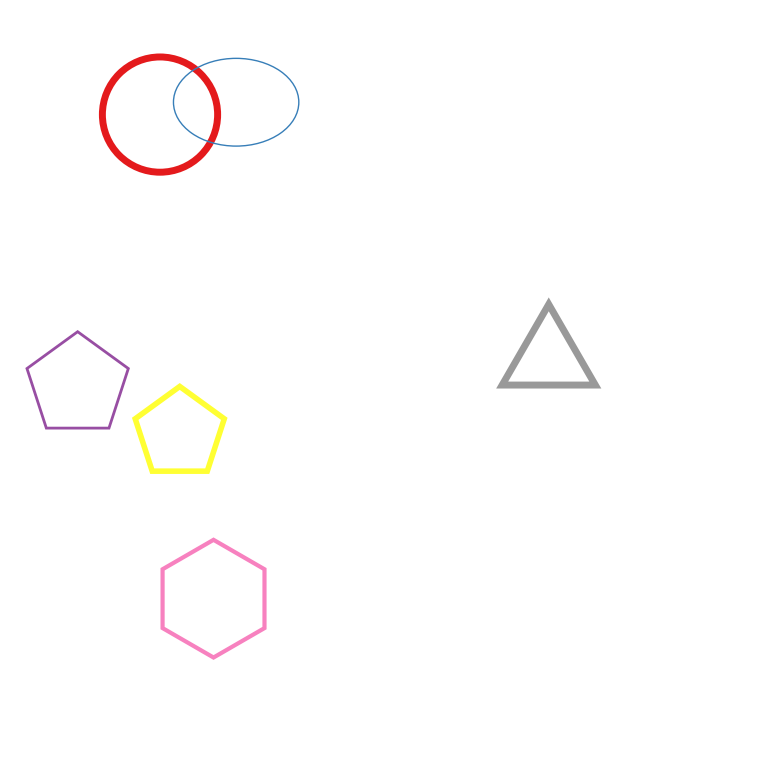[{"shape": "circle", "thickness": 2.5, "radius": 0.37, "center": [0.208, 0.851]}, {"shape": "oval", "thickness": 0.5, "radius": 0.41, "center": [0.307, 0.867]}, {"shape": "pentagon", "thickness": 1, "radius": 0.35, "center": [0.101, 0.5]}, {"shape": "pentagon", "thickness": 2, "radius": 0.3, "center": [0.233, 0.437]}, {"shape": "hexagon", "thickness": 1.5, "radius": 0.38, "center": [0.277, 0.223]}, {"shape": "triangle", "thickness": 2.5, "radius": 0.35, "center": [0.713, 0.535]}]